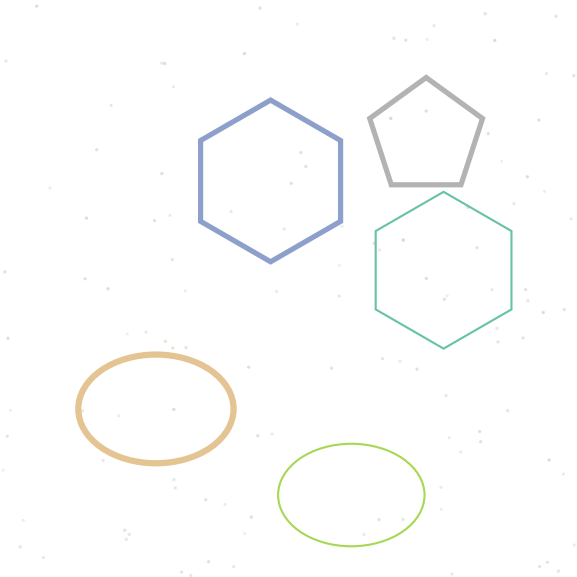[{"shape": "hexagon", "thickness": 1, "radius": 0.68, "center": [0.768, 0.531]}, {"shape": "hexagon", "thickness": 2.5, "radius": 0.7, "center": [0.469, 0.686]}, {"shape": "oval", "thickness": 1, "radius": 0.63, "center": [0.608, 0.142]}, {"shape": "oval", "thickness": 3, "radius": 0.67, "center": [0.27, 0.291]}, {"shape": "pentagon", "thickness": 2.5, "radius": 0.51, "center": [0.738, 0.762]}]